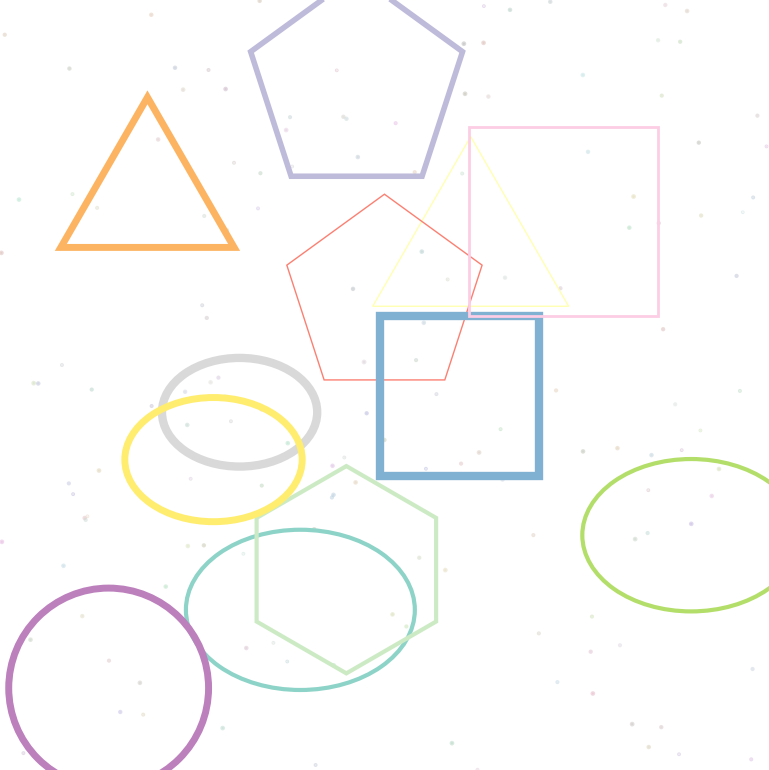[{"shape": "oval", "thickness": 1.5, "radius": 0.74, "center": [0.39, 0.208]}, {"shape": "triangle", "thickness": 0.5, "radius": 0.73, "center": [0.611, 0.676]}, {"shape": "pentagon", "thickness": 2, "radius": 0.72, "center": [0.463, 0.888]}, {"shape": "pentagon", "thickness": 0.5, "radius": 0.67, "center": [0.499, 0.614]}, {"shape": "square", "thickness": 3, "radius": 0.52, "center": [0.597, 0.486]}, {"shape": "triangle", "thickness": 2.5, "radius": 0.65, "center": [0.192, 0.744]}, {"shape": "oval", "thickness": 1.5, "radius": 0.71, "center": [0.898, 0.305]}, {"shape": "square", "thickness": 1, "radius": 0.61, "center": [0.732, 0.713]}, {"shape": "oval", "thickness": 3, "radius": 0.5, "center": [0.311, 0.465]}, {"shape": "circle", "thickness": 2.5, "radius": 0.65, "center": [0.141, 0.106]}, {"shape": "hexagon", "thickness": 1.5, "radius": 0.67, "center": [0.45, 0.26]}, {"shape": "oval", "thickness": 2.5, "radius": 0.58, "center": [0.277, 0.403]}]